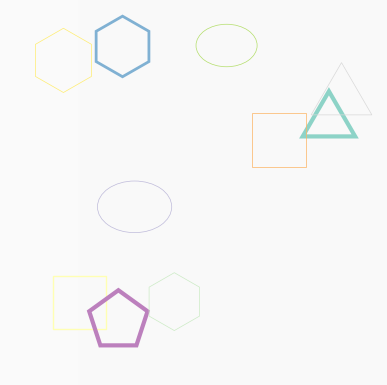[{"shape": "triangle", "thickness": 3, "radius": 0.39, "center": [0.849, 0.685]}, {"shape": "square", "thickness": 1, "radius": 0.34, "center": [0.206, 0.215]}, {"shape": "oval", "thickness": 0.5, "radius": 0.48, "center": [0.347, 0.463]}, {"shape": "hexagon", "thickness": 2, "radius": 0.39, "center": [0.316, 0.879]}, {"shape": "square", "thickness": 0.5, "radius": 0.35, "center": [0.719, 0.636]}, {"shape": "oval", "thickness": 0.5, "radius": 0.39, "center": [0.585, 0.882]}, {"shape": "triangle", "thickness": 0.5, "radius": 0.45, "center": [0.881, 0.747]}, {"shape": "pentagon", "thickness": 3, "radius": 0.4, "center": [0.305, 0.167]}, {"shape": "hexagon", "thickness": 0.5, "radius": 0.38, "center": [0.45, 0.217]}, {"shape": "hexagon", "thickness": 0.5, "radius": 0.42, "center": [0.164, 0.843]}]